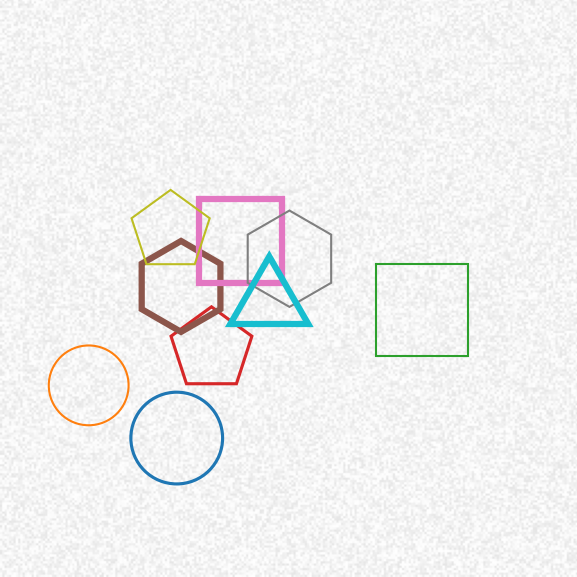[{"shape": "circle", "thickness": 1.5, "radius": 0.4, "center": [0.306, 0.241]}, {"shape": "circle", "thickness": 1, "radius": 0.35, "center": [0.154, 0.332]}, {"shape": "square", "thickness": 1, "radius": 0.4, "center": [0.731, 0.462]}, {"shape": "pentagon", "thickness": 1.5, "radius": 0.37, "center": [0.366, 0.394]}, {"shape": "hexagon", "thickness": 3, "radius": 0.39, "center": [0.314, 0.503]}, {"shape": "square", "thickness": 3, "radius": 0.36, "center": [0.416, 0.582]}, {"shape": "hexagon", "thickness": 1, "radius": 0.42, "center": [0.501, 0.551]}, {"shape": "pentagon", "thickness": 1, "radius": 0.36, "center": [0.295, 0.599]}, {"shape": "triangle", "thickness": 3, "radius": 0.39, "center": [0.466, 0.477]}]